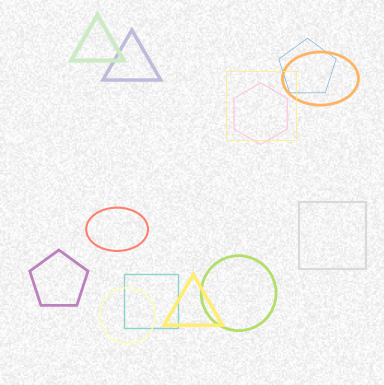[{"shape": "square", "thickness": 1, "radius": 0.35, "center": [0.392, 0.219]}, {"shape": "circle", "thickness": 1, "radius": 0.36, "center": [0.331, 0.18]}, {"shape": "triangle", "thickness": 2.5, "radius": 0.43, "center": [0.342, 0.836]}, {"shape": "oval", "thickness": 1.5, "radius": 0.4, "center": [0.304, 0.404]}, {"shape": "pentagon", "thickness": 0.5, "radius": 0.39, "center": [0.799, 0.822]}, {"shape": "oval", "thickness": 2, "radius": 0.49, "center": [0.832, 0.796]}, {"shape": "circle", "thickness": 2, "radius": 0.49, "center": [0.62, 0.239]}, {"shape": "hexagon", "thickness": 1, "radius": 0.4, "center": [0.677, 0.705]}, {"shape": "square", "thickness": 1.5, "radius": 0.43, "center": [0.863, 0.388]}, {"shape": "pentagon", "thickness": 2, "radius": 0.4, "center": [0.153, 0.271]}, {"shape": "triangle", "thickness": 3, "radius": 0.39, "center": [0.253, 0.882]}, {"shape": "square", "thickness": 0.5, "radius": 0.45, "center": [0.678, 0.725]}, {"shape": "triangle", "thickness": 2.5, "radius": 0.44, "center": [0.502, 0.199]}]